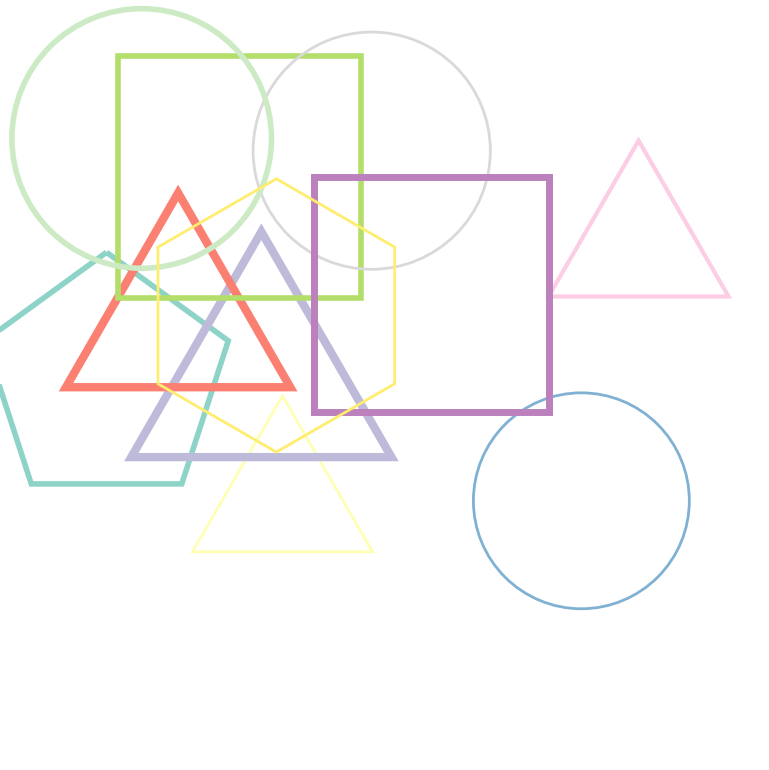[{"shape": "pentagon", "thickness": 2, "radius": 0.83, "center": [0.138, 0.506]}, {"shape": "triangle", "thickness": 1, "radius": 0.67, "center": [0.367, 0.351]}, {"shape": "triangle", "thickness": 3, "radius": 0.98, "center": [0.339, 0.504]}, {"shape": "triangle", "thickness": 3, "radius": 0.84, "center": [0.231, 0.581]}, {"shape": "circle", "thickness": 1, "radius": 0.7, "center": [0.755, 0.35]}, {"shape": "square", "thickness": 2, "radius": 0.79, "center": [0.311, 0.77]}, {"shape": "triangle", "thickness": 1.5, "radius": 0.67, "center": [0.829, 0.682]}, {"shape": "circle", "thickness": 1, "radius": 0.77, "center": [0.483, 0.804]}, {"shape": "square", "thickness": 2.5, "radius": 0.76, "center": [0.561, 0.617]}, {"shape": "circle", "thickness": 2, "radius": 0.84, "center": [0.184, 0.82]}, {"shape": "hexagon", "thickness": 1, "radius": 0.89, "center": [0.359, 0.59]}]